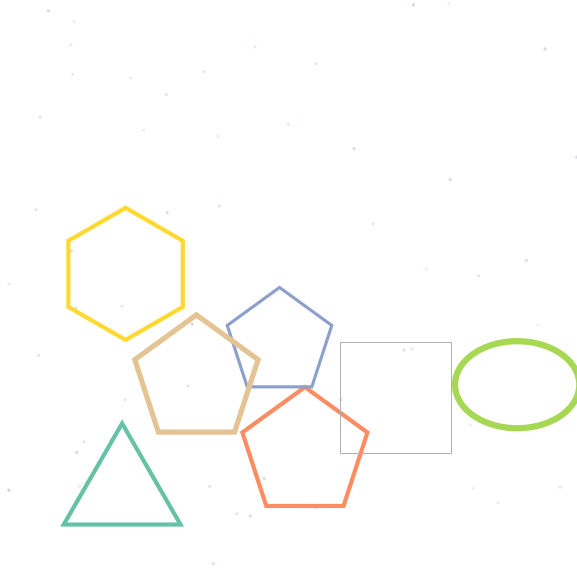[{"shape": "triangle", "thickness": 2, "radius": 0.58, "center": [0.211, 0.149]}, {"shape": "pentagon", "thickness": 2, "radius": 0.57, "center": [0.528, 0.215]}, {"shape": "pentagon", "thickness": 1.5, "radius": 0.48, "center": [0.484, 0.406]}, {"shape": "oval", "thickness": 3, "radius": 0.54, "center": [0.895, 0.333]}, {"shape": "hexagon", "thickness": 2, "radius": 0.57, "center": [0.217, 0.525]}, {"shape": "pentagon", "thickness": 2.5, "radius": 0.56, "center": [0.34, 0.342]}, {"shape": "square", "thickness": 0.5, "radius": 0.48, "center": [0.685, 0.311]}]